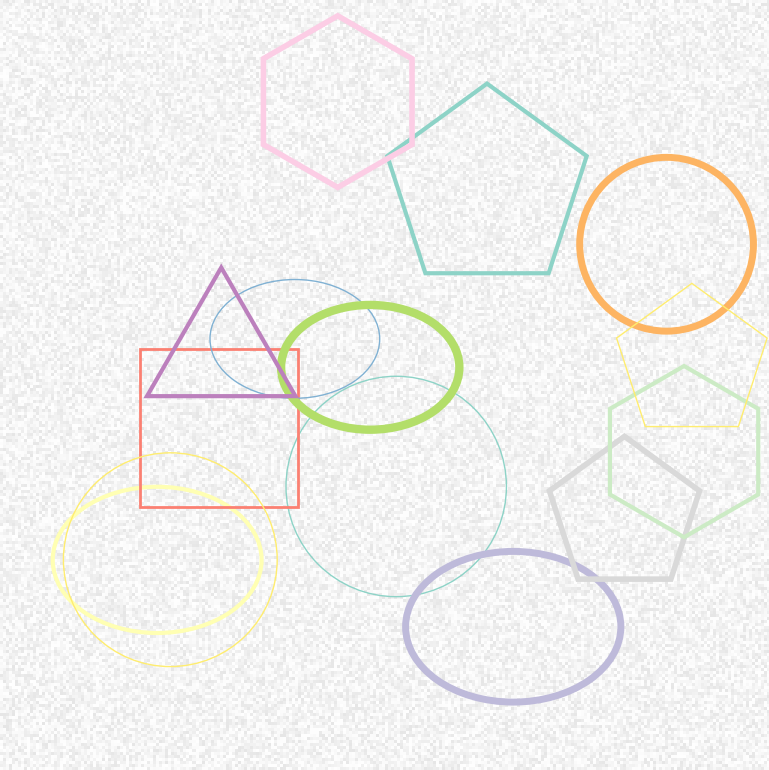[{"shape": "circle", "thickness": 0.5, "radius": 0.72, "center": [0.515, 0.368]}, {"shape": "pentagon", "thickness": 1.5, "radius": 0.68, "center": [0.632, 0.755]}, {"shape": "oval", "thickness": 1.5, "radius": 0.68, "center": [0.204, 0.273]}, {"shape": "oval", "thickness": 2.5, "radius": 0.7, "center": [0.667, 0.186]}, {"shape": "square", "thickness": 1, "radius": 0.51, "center": [0.284, 0.444]}, {"shape": "oval", "thickness": 0.5, "radius": 0.55, "center": [0.383, 0.56]}, {"shape": "circle", "thickness": 2.5, "radius": 0.56, "center": [0.866, 0.683]}, {"shape": "oval", "thickness": 3, "radius": 0.58, "center": [0.481, 0.523]}, {"shape": "hexagon", "thickness": 2, "radius": 0.56, "center": [0.439, 0.868]}, {"shape": "pentagon", "thickness": 2, "radius": 0.51, "center": [0.811, 0.331]}, {"shape": "triangle", "thickness": 1.5, "radius": 0.56, "center": [0.287, 0.541]}, {"shape": "hexagon", "thickness": 1.5, "radius": 0.56, "center": [0.888, 0.413]}, {"shape": "pentagon", "thickness": 0.5, "radius": 0.51, "center": [0.899, 0.529]}, {"shape": "circle", "thickness": 0.5, "radius": 0.69, "center": [0.221, 0.273]}]